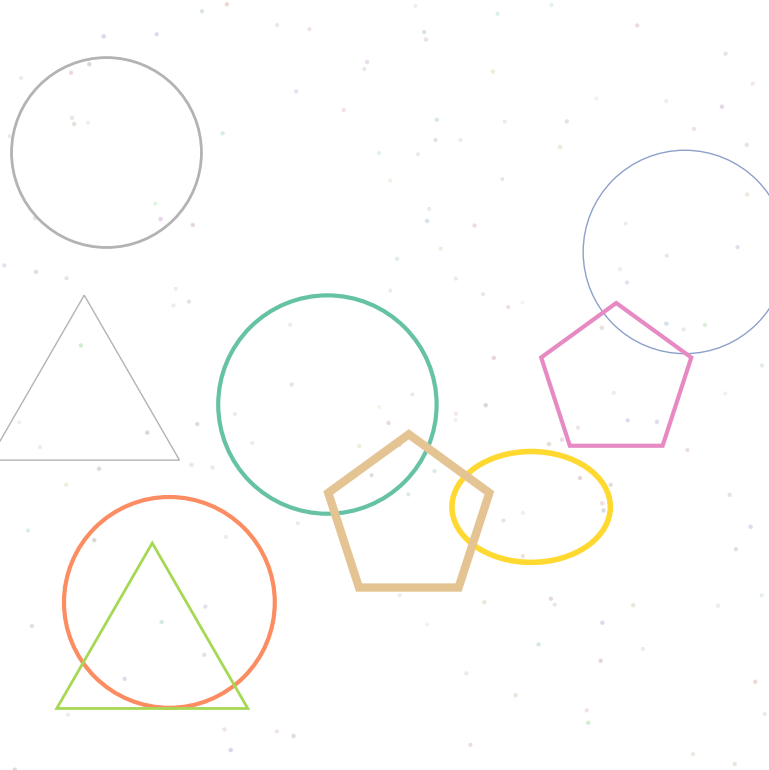[{"shape": "circle", "thickness": 1.5, "radius": 0.71, "center": [0.425, 0.475]}, {"shape": "circle", "thickness": 1.5, "radius": 0.68, "center": [0.22, 0.218]}, {"shape": "circle", "thickness": 0.5, "radius": 0.66, "center": [0.889, 0.673]}, {"shape": "pentagon", "thickness": 1.5, "radius": 0.51, "center": [0.8, 0.504]}, {"shape": "triangle", "thickness": 1, "radius": 0.72, "center": [0.198, 0.152]}, {"shape": "oval", "thickness": 2, "radius": 0.51, "center": [0.69, 0.342]}, {"shape": "pentagon", "thickness": 3, "radius": 0.55, "center": [0.531, 0.326]}, {"shape": "triangle", "thickness": 0.5, "radius": 0.71, "center": [0.109, 0.474]}, {"shape": "circle", "thickness": 1, "radius": 0.62, "center": [0.138, 0.802]}]